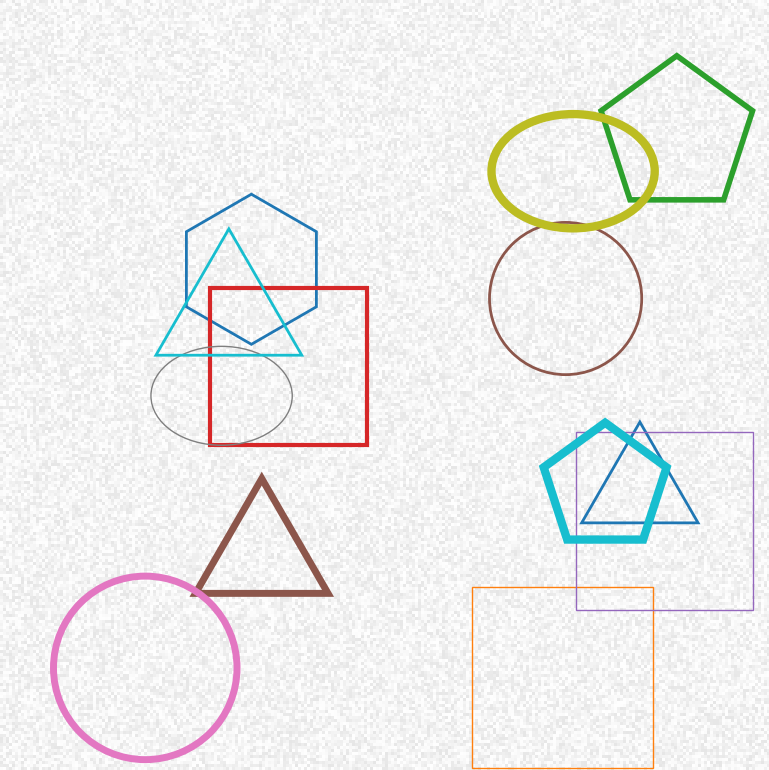[{"shape": "triangle", "thickness": 1, "radius": 0.44, "center": [0.831, 0.365]}, {"shape": "hexagon", "thickness": 1, "radius": 0.49, "center": [0.326, 0.65]}, {"shape": "square", "thickness": 0.5, "radius": 0.59, "center": [0.73, 0.12]}, {"shape": "pentagon", "thickness": 2, "radius": 0.52, "center": [0.879, 0.824]}, {"shape": "square", "thickness": 1.5, "radius": 0.51, "center": [0.375, 0.524]}, {"shape": "square", "thickness": 0.5, "radius": 0.58, "center": [0.863, 0.323]}, {"shape": "triangle", "thickness": 2.5, "radius": 0.5, "center": [0.34, 0.279]}, {"shape": "circle", "thickness": 1, "radius": 0.49, "center": [0.735, 0.612]}, {"shape": "circle", "thickness": 2.5, "radius": 0.6, "center": [0.189, 0.133]}, {"shape": "oval", "thickness": 0.5, "radius": 0.46, "center": [0.288, 0.486]}, {"shape": "oval", "thickness": 3, "radius": 0.53, "center": [0.744, 0.778]}, {"shape": "pentagon", "thickness": 3, "radius": 0.42, "center": [0.786, 0.367]}, {"shape": "triangle", "thickness": 1, "radius": 0.55, "center": [0.297, 0.593]}]